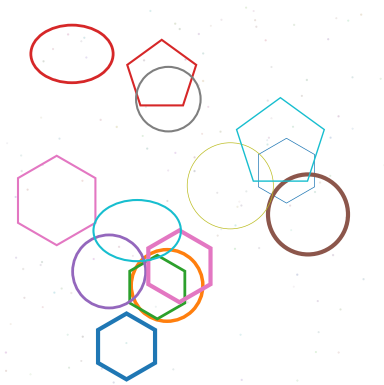[{"shape": "hexagon", "thickness": 0.5, "radius": 0.42, "center": [0.744, 0.557]}, {"shape": "hexagon", "thickness": 3, "radius": 0.43, "center": [0.329, 0.1]}, {"shape": "circle", "thickness": 2.5, "radius": 0.46, "center": [0.434, 0.259]}, {"shape": "hexagon", "thickness": 2, "radius": 0.41, "center": [0.409, 0.254]}, {"shape": "oval", "thickness": 2, "radius": 0.53, "center": [0.187, 0.86]}, {"shape": "pentagon", "thickness": 1.5, "radius": 0.47, "center": [0.42, 0.802]}, {"shape": "circle", "thickness": 2, "radius": 0.47, "center": [0.283, 0.295]}, {"shape": "circle", "thickness": 3, "radius": 0.52, "center": [0.8, 0.443]}, {"shape": "hexagon", "thickness": 3, "radius": 0.47, "center": [0.466, 0.308]}, {"shape": "hexagon", "thickness": 1.5, "radius": 0.58, "center": [0.147, 0.479]}, {"shape": "circle", "thickness": 1.5, "radius": 0.42, "center": [0.437, 0.742]}, {"shape": "circle", "thickness": 0.5, "radius": 0.56, "center": [0.598, 0.517]}, {"shape": "pentagon", "thickness": 1, "radius": 0.6, "center": [0.728, 0.626]}, {"shape": "oval", "thickness": 1.5, "radius": 0.57, "center": [0.356, 0.401]}]